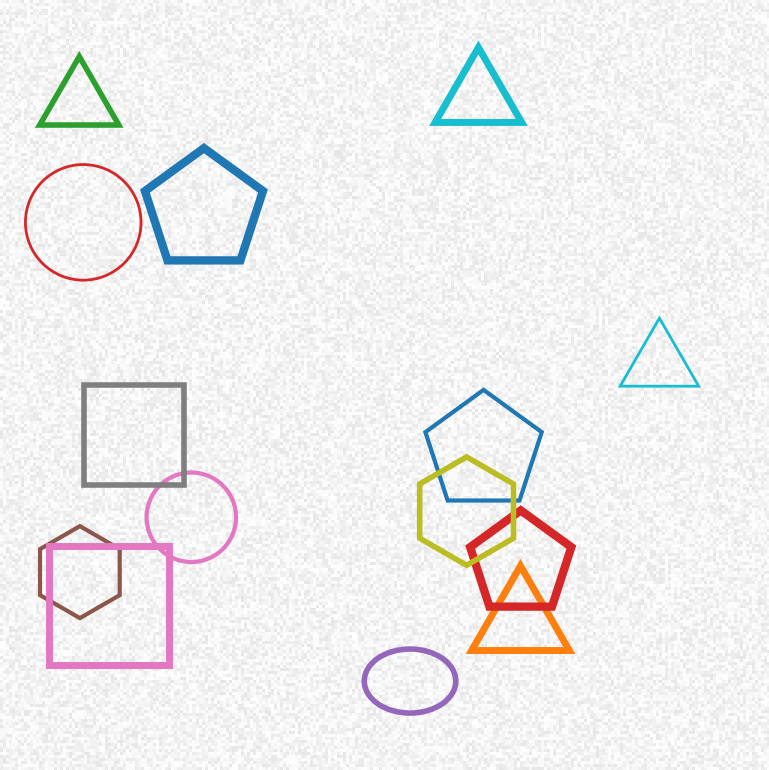[{"shape": "pentagon", "thickness": 3, "radius": 0.4, "center": [0.265, 0.727]}, {"shape": "pentagon", "thickness": 1.5, "radius": 0.4, "center": [0.628, 0.414]}, {"shape": "triangle", "thickness": 2.5, "radius": 0.37, "center": [0.676, 0.192]}, {"shape": "triangle", "thickness": 2, "radius": 0.3, "center": [0.103, 0.867]}, {"shape": "circle", "thickness": 1, "radius": 0.38, "center": [0.108, 0.711]}, {"shape": "pentagon", "thickness": 3, "radius": 0.35, "center": [0.676, 0.268]}, {"shape": "oval", "thickness": 2, "radius": 0.3, "center": [0.533, 0.116]}, {"shape": "hexagon", "thickness": 1.5, "radius": 0.3, "center": [0.104, 0.257]}, {"shape": "square", "thickness": 2.5, "radius": 0.39, "center": [0.142, 0.214]}, {"shape": "circle", "thickness": 1.5, "radius": 0.29, "center": [0.248, 0.328]}, {"shape": "square", "thickness": 2, "radius": 0.32, "center": [0.174, 0.435]}, {"shape": "hexagon", "thickness": 2, "radius": 0.35, "center": [0.606, 0.336]}, {"shape": "triangle", "thickness": 1, "radius": 0.29, "center": [0.856, 0.528]}, {"shape": "triangle", "thickness": 2.5, "radius": 0.32, "center": [0.621, 0.873]}]